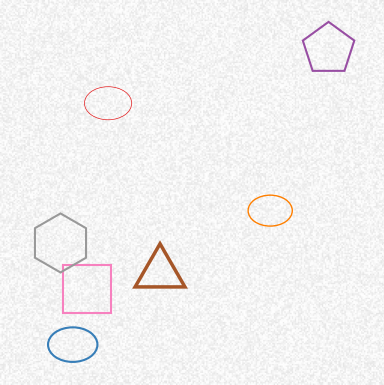[{"shape": "oval", "thickness": 0.5, "radius": 0.31, "center": [0.281, 0.732]}, {"shape": "oval", "thickness": 1.5, "radius": 0.32, "center": [0.189, 0.105]}, {"shape": "pentagon", "thickness": 1.5, "radius": 0.35, "center": [0.853, 0.873]}, {"shape": "oval", "thickness": 1, "radius": 0.29, "center": [0.702, 0.453]}, {"shape": "triangle", "thickness": 2.5, "radius": 0.37, "center": [0.416, 0.292]}, {"shape": "square", "thickness": 1.5, "radius": 0.31, "center": [0.226, 0.249]}, {"shape": "hexagon", "thickness": 1.5, "radius": 0.38, "center": [0.157, 0.369]}]